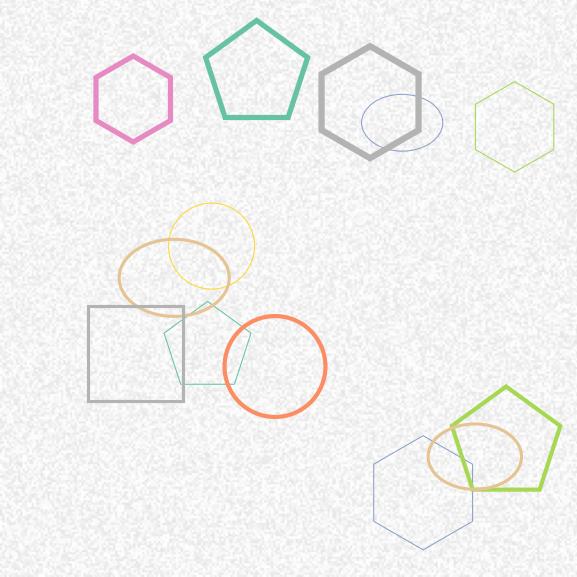[{"shape": "pentagon", "thickness": 0.5, "radius": 0.4, "center": [0.359, 0.398]}, {"shape": "pentagon", "thickness": 2.5, "radius": 0.46, "center": [0.444, 0.871]}, {"shape": "circle", "thickness": 2, "radius": 0.44, "center": [0.476, 0.364]}, {"shape": "oval", "thickness": 0.5, "radius": 0.35, "center": [0.696, 0.787]}, {"shape": "hexagon", "thickness": 0.5, "radius": 0.49, "center": [0.733, 0.146]}, {"shape": "hexagon", "thickness": 2.5, "radius": 0.37, "center": [0.231, 0.828]}, {"shape": "hexagon", "thickness": 0.5, "radius": 0.39, "center": [0.891, 0.779]}, {"shape": "pentagon", "thickness": 2, "radius": 0.49, "center": [0.876, 0.231]}, {"shape": "circle", "thickness": 0.5, "radius": 0.37, "center": [0.366, 0.573]}, {"shape": "oval", "thickness": 1.5, "radius": 0.4, "center": [0.822, 0.208]}, {"shape": "oval", "thickness": 1.5, "radius": 0.48, "center": [0.302, 0.518]}, {"shape": "hexagon", "thickness": 3, "radius": 0.48, "center": [0.641, 0.822]}, {"shape": "square", "thickness": 1.5, "radius": 0.41, "center": [0.234, 0.387]}]